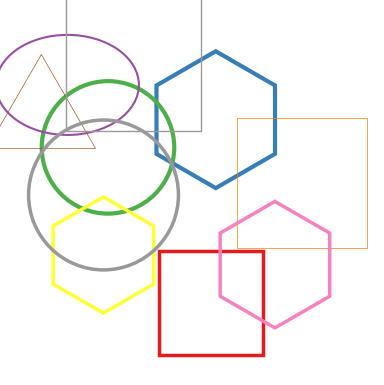[{"shape": "square", "thickness": 2.5, "radius": 0.68, "center": [0.548, 0.214]}, {"shape": "hexagon", "thickness": 3, "radius": 0.89, "center": [0.56, 0.689]}, {"shape": "circle", "thickness": 3, "radius": 0.86, "center": [0.28, 0.617]}, {"shape": "oval", "thickness": 1.5, "radius": 0.93, "center": [0.175, 0.779]}, {"shape": "square", "thickness": 0.5, "radius": 0.84, "center": [0.785, 0.524]}, {"shape": "hexagon", "thickness": 2.5, "radius": 0.75, "center": [0.269, 0.338]}, {"shape": "triangle", "thickness": 0.5, "radius": 0.81, "center": [0.107, 0.696]}, {"shape": "hexagon", "thickness": 2.5, "radius": 0.82, "center": [0.714, 0.313]}, {"shape": "square", "thickness": 1, "radius": 0.87, "center": [0.346, 0.834]}, {"shape": "circle", "thickness": 2.5, "radius": 0.97, "center": [0.269, 0.494]}]